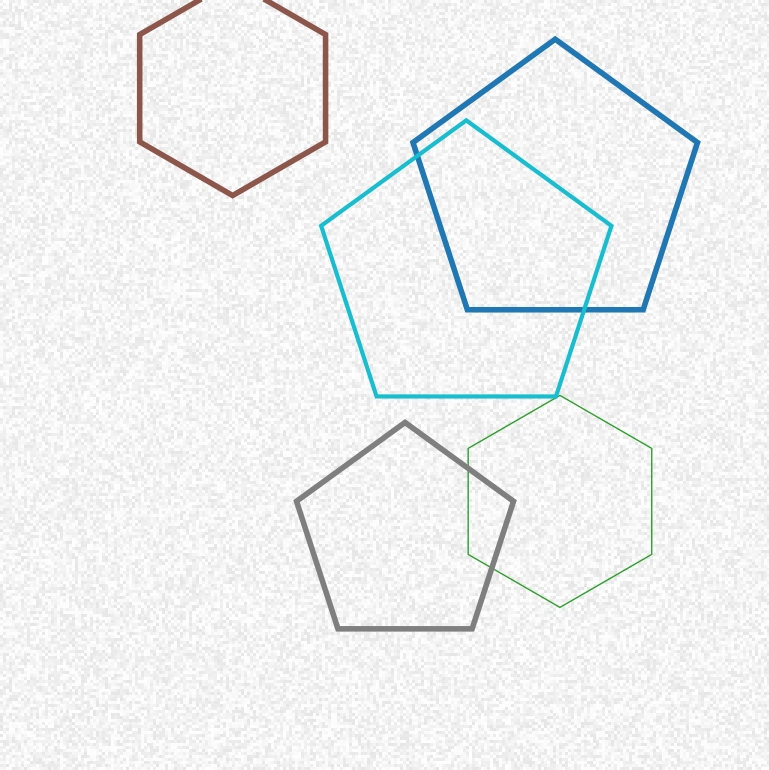[{"shape": "pentagon", "thickness": 2, "radius": 0.97, "center": [0.721, 0.755]}, {"shape": "hexagon", "thickness": 0.5, "radius": 0.69, "center": [0.727, 0.349]}, {"shape": "hexagon", "thickness": 2, "radius": 0.7, "center": [0.302, 0.885]}, {"shape": "pentagon", "thickness": 2, "radius": 0.74, "center": [0.526, 0.303]}, {"shape": "pentagon", "thickness": 1.5, "radius": 0.99, "center": [0.606, 0.645]}]